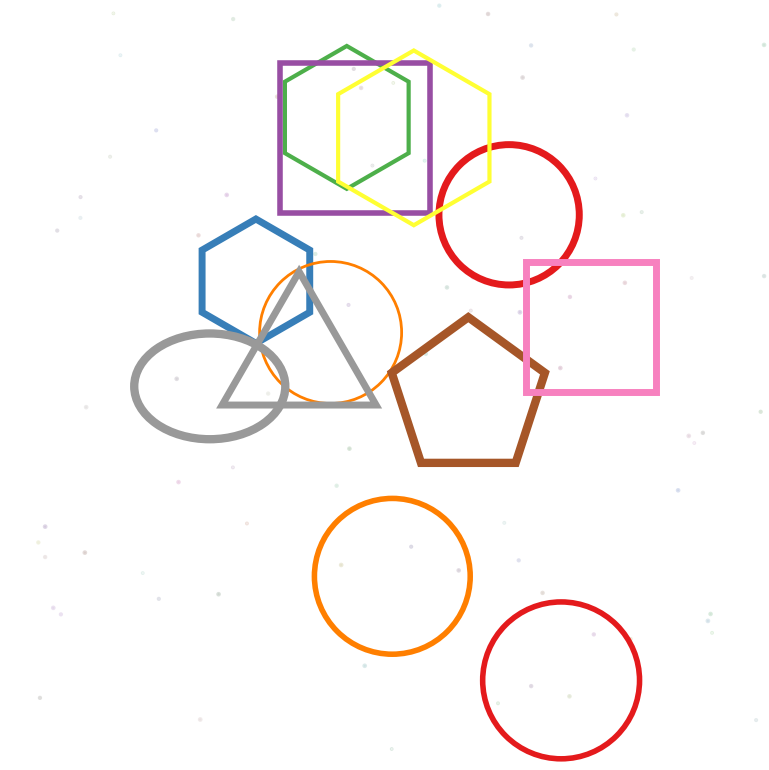[{"shape": "circle", "thickness": 2.5, "radius": 0.46, "center": [0.661, 0.721]}, {"shape": "circle", "thickness": 2, "radius": 0.51, "center": [0.729, 0.116]}, {"shape": "hexagon", "thickness": 2.5, "radius": 0.4, "center": [0.332, 0.635]}, {"shape": "hexagon", "thickness": 1.5, "radius": 0.46, "center": [0.45, 0.848]}, {"shape": "square", "thickness": 2, "radius": 0.49, "center": [0.461, 0.821]}, {"shape": "circle", "thickness": 2, "radius": 0.51, "center": [0.509, 0.252]}, {"shape": "circle", "thickness": 1, "radius": 0.46, "center": [0.429, 0.568]}, {"shape": "hexagon", "thickness": 1.5, "radius": 0.57, "center": [0.537, 0.821]}, {"shape": "pentagon", "thickness": 3, "radius": 0.52, "center": [0.608, 0.483]}, {"shape": "square", "thickness": 2.5, "radius": 0.42, "center": [0.767, 0.575]}, {"shape": "triangle", "thickness": 2.5, "radius": 0.58, "center": [0.388, 0.532]}, {"shape": "oval", "thickness": 3, "radius": 0.49, "center": [0.272, 0.498]}]